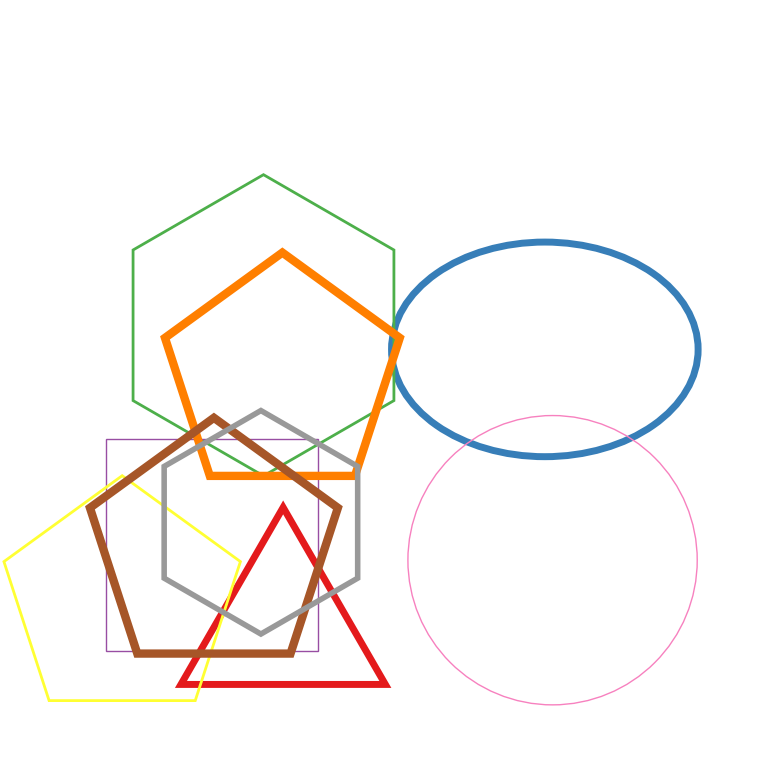[{"shape": "triangle", "thickness": 2.5, "radius": 0.77, "center": [0.368, 0.188]}, {"shape": "oval", "thickness": 2.5, "radius": 1.0, "center": [0.708, 0.546]}, {"shape": "hexagon", "thickness": 1, "radius": 0.98, "center": [0.342, 0.578]}, {"shape": "square", "thickness": 0.5, "radius": 0.69, "center": [0.275, 0.292]}, {"shape": "pentagon", "thickness": 3, "radius": 0.8, "center": [0.367, 0.512]}, {"shape": "pentagon", "thickness": 1, "radius": 0.81, "center": [0.159, 0.221]}, {"shape": "pentagon", "thickness": 3, "radius": 0.85, "center": [0.278, 0.288]}, {"shape": "circle", "thickness": 0.5, "radius": 0.94, "center": [0.718, 0.272]}, {"shape": "hexagon", "thickness": 2, "radius": 0.73, "center": [0.339, 0.322]}]